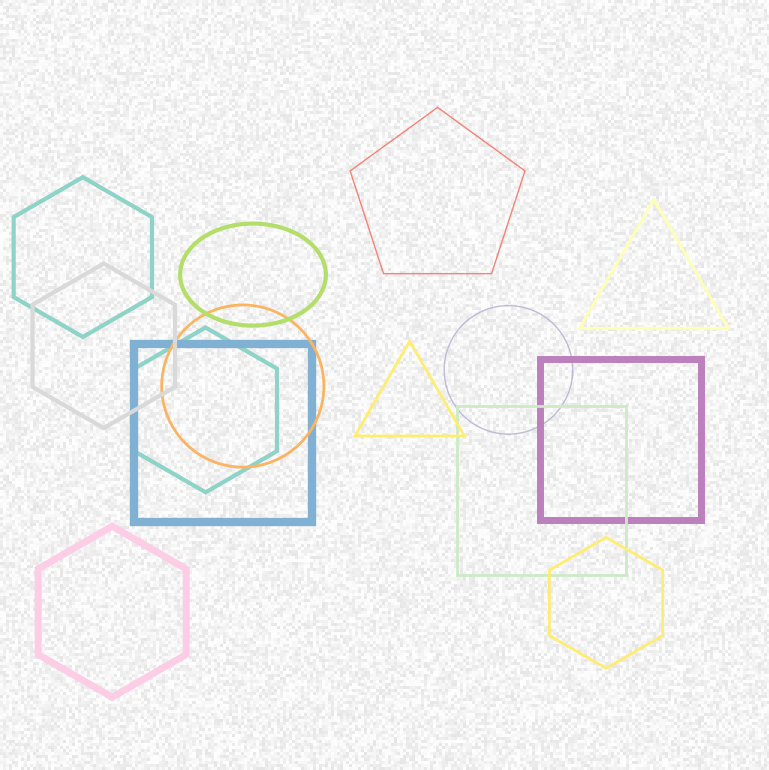[{"shape": "hexagon", "thickness": 1.5, "radius": 0.54, "center": [0.267, 0.468]}, {"shape": "hexagon", "thickness": 1.5, "radius": 0.52, "center": [0.108, 0.666]}, {"shape": "triangle", "thickness": 1, "radius": 0.56, "center": [0.849, 0.629]}, {"shape": "circle", "thickness": 0.5, "radius": 0.42, "center": [0.66, 0.52]}, {"shape": "pentagon", "thickness": 0.5, "radius": 0.6, "center": [0.568, 0.741]}, {"shape": "square", "thickness": 3, "radius": 0.58, "center": [0.289, 0.437]}, {"shape": "circle", "thickness": 1, "radius": 0.53, "center": [0.315, 0.499]}, {"shape": "oval", "thickness": 1.5, "radius": 0.47, "center": [0.329, 0.643]}, {"shape": "hexagon", "thickness": 2.5, "radius": 0.55, "center": [0.146, 0.206]}, {"shape": "hexagon", "thickness": 1.5, "radius": 0.53, "center": [0.135, 0.551]}, {"shape": "square", "thickness": 2.5, "radius": 0.52, "center": [0.806, 0.429]}, {"shape": "square", "thickness": 1, "radius": 0.55, "center": [0.704, 0.362]}, {"shape": "triangle", "thickness": 1, "radius": 0.41, "center": [0.532, 0.475]}, {"shape": "hexagon", "thickness": 1, "radius": 0.42, "center": [0.787, 0.217]}]